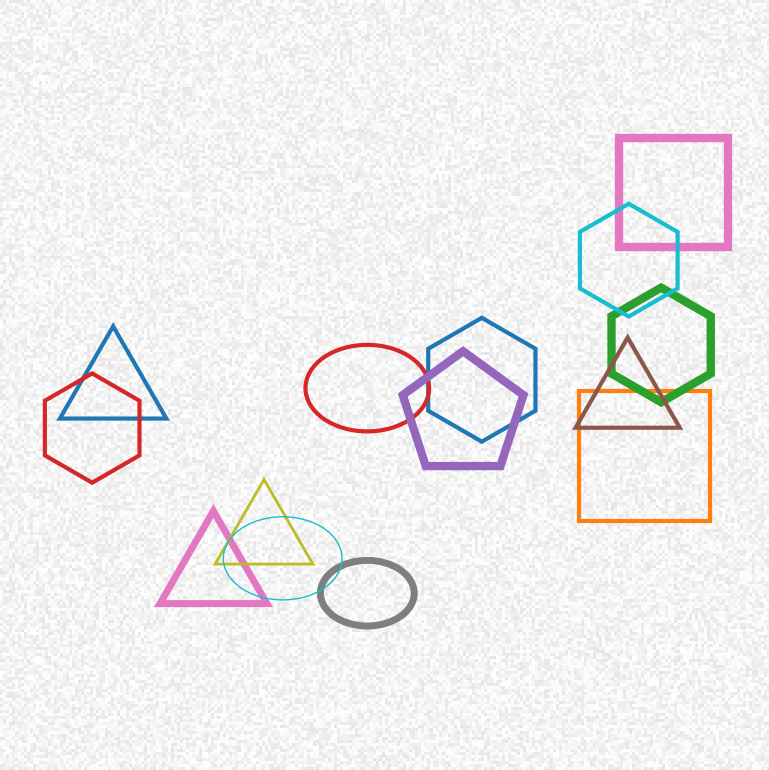[{"shape": "triangle", "thickness": 1.5, "radius": 0.4, "center": [0.147, 0.496]}, {"shape": "hexagon", "thickness": 1.5, "radius": 0.4, "center": [0.626, 0.507]}, {"shape": "square", "thickness": 1.5, "radius": 0.42, "center": [0.837, 0.408]}, {"shape": "hexagon", "thickness": 3, "radius": 0.37, "center": [0.859, 0.552]}, {"shape": "oval", "thickness": 1.5, "radius": 0.4, "center": [0.477, 0.496]}, {"shape": "hexagon", "thickness": 1.5, "radius": 0.35, "center": [0.12, 0.444]}, {"shape": "pentagon", "thickness": 3, "radius": 0.41, "center": [0.601, 0.461]}, {"shape": "triangle", "thickness": 1.5, "radius": 0.39, "center": [0.815, 0.484]}, {"shape": "triangle", "thickness": 2.5, "radius": 0.4, "center": [0.277, 0.256]}, {"shape": "square", "thickness": 3, "radius": 0.35, "center": [0.874, 0.75]}, {"shape": "oval", "thickness": 2.5, "radius": 0.3, "center": [0.477, 0.23]}, {"shape": "triangle", "thickness": 1, "radius": 0.37, "center": [0.343, 0.304]}, {"shape": "oval", "thickness": 0.5, "radius": 0.39, "center": [0.367, 0.275]}, {"shape": "hexagon", "thickness": 1.5, "radius": 0.37, "center": [0.817, 0.662]}]